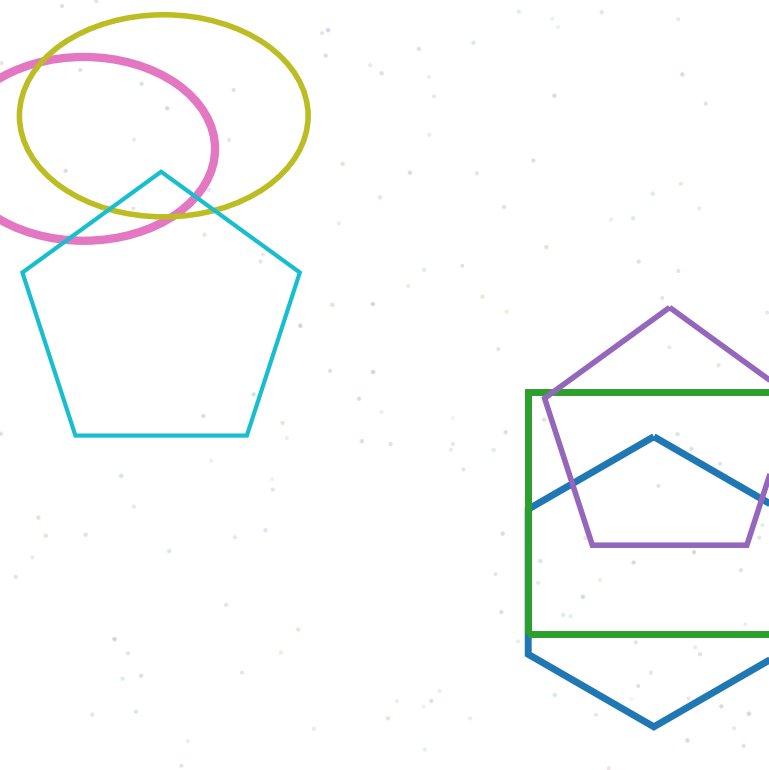[{"shape": "hexagon", "thickness": 2.5, "radius": 0.94, "center": [0.849, 0.244]}, {"shape": "square", "thickness": 2.5, "radius": 0.79, "center": [0.844, 0.334]}, {"shape": "pentagon", "thickness": 2, "radius": 0.85, "center": [0.87, 0.43]}, {"shape": "oval", "thickness": 3, "radius": 0.85, "center": [0.109, 0.807]}, {"shape": "oval", "thickness": 2, "radius": 0.94, "center": [0.213, 0.85]}, {"shape": "pentagon", "thickness": 1.5, "radius": 0.95, "center": [0.209, 0.588]}]